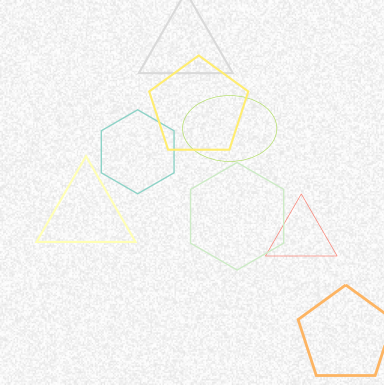[{"shape": "hexagon", "thickness": 1, "radius": 0.55, "center": [0.358, 0.606]}, {"shape": "triangle", "thickness": 1.5, "radius": 0.74, "center": [0.223, 0.446]}, {"shape": "triangle", "thickness": 0.5, "radius": 0.54, "center": [0.783, 0.389]}, {"shape": "pentagon", "thickness": 2, "radius": 0.65, "center": [0.898, 0.13]}, {"shape": "oval", "thickness": 0.5, "radius": 0.61, "center": [0.597, 0.666]}, {"shape": "triangle", "thickness": 1.5, "radius": 0.71, "center": [0.483, 0.88]}, {"shape": "hexagon", "thickness": 1, "radius": 0.7, "center": [0.616, 0.438]}, {"shape": "pentagon", "thickness": 1.5, "radius": 0.68, "center": [0.516, 0.721]}]